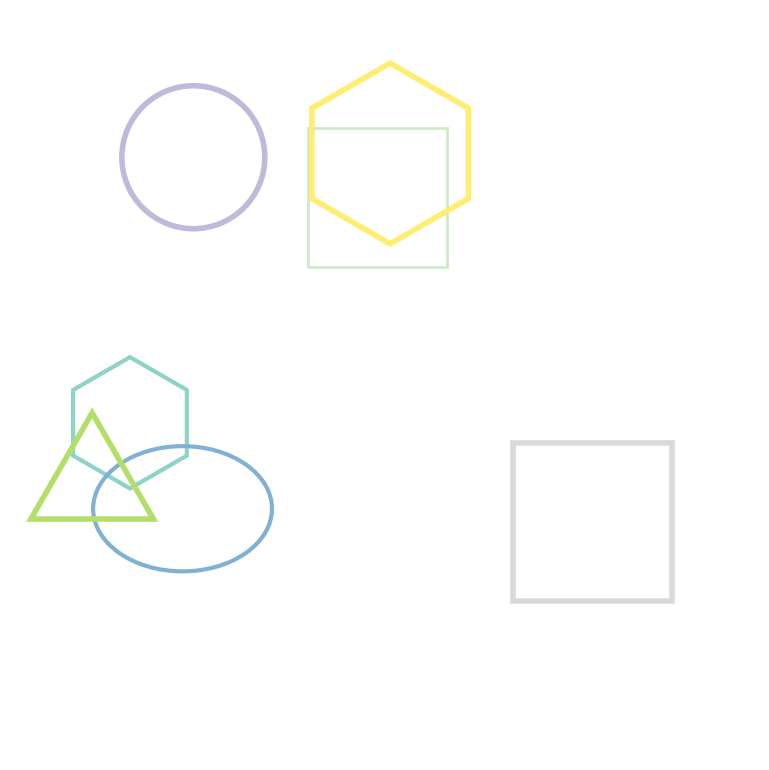[{"shape": "hexagon", "thickness": 1.5, "radius": 0.43, "center": [0.169, 0.451]}, {"shape": "circle", "thickness": 2, "radius": 0.46, "center": [0.251, 0.796]}, {"shape": "oval", "thickness": 1.5, "radius": 0.58, "center": [0.237, 0.339]}, {"shape": "triangle", "thickness": 2, "radius": 0.46, "center": [0.12, 0.372]}, {"shape": "square", "thickness": 2, "radius": 0.51, "center": [0.769, 0.322]}, {"shape": "square", "thickness": 1, "radius": 0.45, "center": [0.49, 0.743]}, {"shape": "hexagon", "thickness": 2, "radius": 0.59, "center": [0.507, 0.801]}]